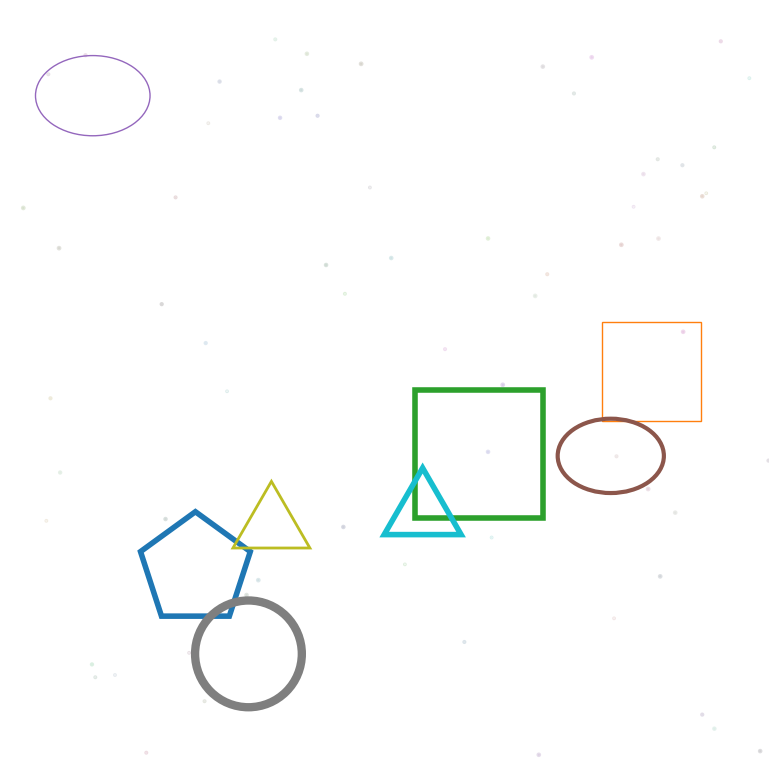[{"shape": "pentagon", "thickness": 2, "radius": 0.37, "center": [0.254, 0.26]}, {"shape": "square", "thickness": 0.5, "radius": 0.32, "center": [0.846, 0.517]}, {"shape": "square", "thickness": 2, "radius": 0.42, "center": [0.622, 0.41]}, {"shape": "oval", "thickness": 0.5, "radius": 0.37, "center": [0.12, 0.876]}, {"shape": "oval", "thickness": 1.5, "radius": 0.34, "center": [0.793, 0.408]}, {"shape": "circle", "thickness": 3, "radius": 0.35, "center": [0.323, 0.151]}, {"shape": "triangle", "thickness": 1, "radius": 0.29, "center": [0.352, 0.317]}, {"shape": "triangle", "thickness": 2, "radius": 0.29, "center": [0.549, 0.335]}]